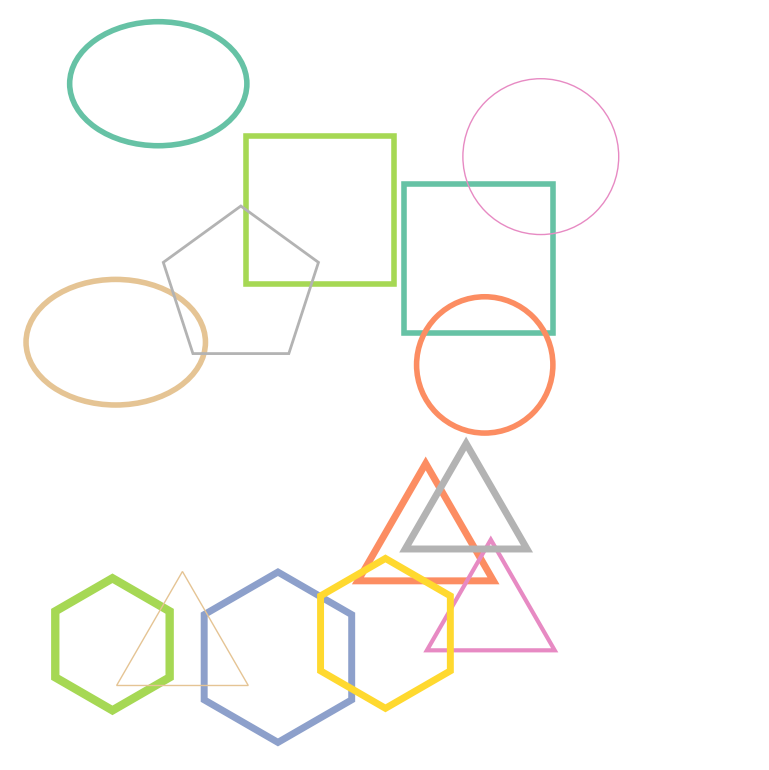[{"shape": "oval", "thickness": 2, "radius": 0.58, "center": [0.206, 0.891]}, {"shape": "square", "thickness": 2, "radius": 0.48, "center": [0.622, 0.665]}, {"shape": "triangle", "thickness": 2.5, "radius": 0.51, "center": [0.553, 0.296]}, {"shape": "circle", "thickness": 2, "radius": 0.44, "center": [0.63, 0.526]}, {"shape": "hexagon", "thickness": 2.5, "radius": 0.55, "center": [0.361, 0.146]}, {"shape": "circle", "thickness": 0.5, "radius": 0.51, "center": [0.702, 0.797]}, {"shape": "triangle", "thickness": 1.5, "radius": 0.48, "center": [0.637, 0.203]}, {"shape": "hexagon", "thickness": 3, "radius": 0.43, "center": [0.146, 0.163]}, {"shape": "square", "thickness": 2, "radius": 0.48, "center": [0.416, 0.727]}, {"shape": "hexagon", "thickness": 2.5, "radius": 0.49, "center": [0.501, 0.177]}, {"shape": "oval", "thickness": 2, "radius": 0.58, "center": [0.15, 0.556]}, {"shape": "triangle", "thickness": 0.5, "radius": 0.49, "center": [0.237, 0.159]}, {"shape": "triangle", "thickness": 2.5, "radius": 0.46, "center": [0.605, 0.333]}, {"shape": "pentagon", "thickness": 1, "radius": 0.53, "center": [0.313, 0.627]}]